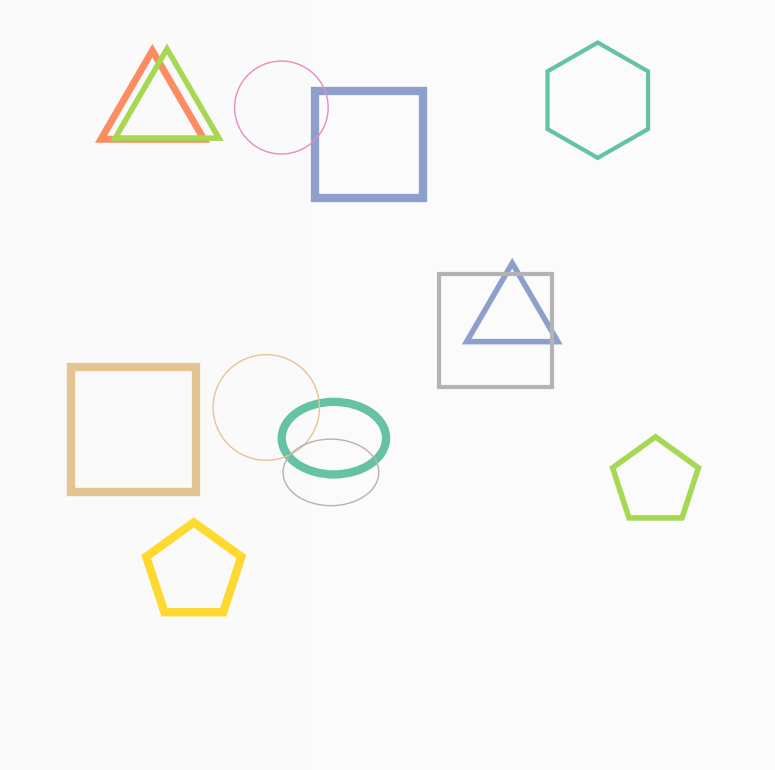[{"shape": "oval", "thickness": 3, "radius": 0.34, "center": [0.431, 0.431]}, {"shape": "hexagon", "thickness": 1.5, "radius": 0.37, "center": [0.771, 0.87]}, {"shape": "triangle", "thickness": 2.5, "radius": 0.38, "center": [0.197, 0.857]}, {"shape": "square", "thickness": 3, "radius": 0.35, "center": [0.476, 0.813]}, {"shape": "triangle", "thickness": 2, "radius": 0.34, "center": [0.661, 0.59]}, {"shape": "circle", "thickness": 0.5, "radius": 0.3, "center": [0.363, 0.86]}, {"shape": "pentagon", "thickness": 2, "radius": 0.29, "center": [0.846, 0.374]}, {"shape": "triangle", "thickness": 2, "radius": 0.39, "center": [0.216, 0.859]}, {"shape": "pentagon", "thickness": 3, "radius": 0.32, "center": [0.25, 0.257]}, {"shape": "square", "thickness": 3, "radius": 0.41, "center": [0.172, 0.442]}, {"shape": "circle", "thickness": 0.5, "radius": 0.34, "center": [0.344, 0.471]}, {"shape": "square", "thickness": 1.5, "radius": 0.37, "center": [0.639, 0.571]}, {"shape": "oval", "thickness": 0.5, "radius": 0.31, "center": [0.427, 0.387]}]